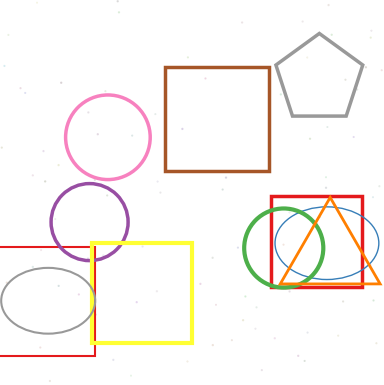[{"shape": "square", "thickness": 1.5, "radius": 0.71, "center": [0.104, 0.218]}, {"shape": "square", "thickness": 2.5, "radius": 0.59, "center": [0.823, 0.373]}, {"shape": "oval", "thickness": 1, "radius": 0.67, "center": [0.849, 0.368]}, {"shape": "circle", "thickness": 3, "radius": 0.51, "center": [0.737, 0.356]}, {"shape": "circle", "thickness": 2.5, "radius": 0.5, "center": [0.233, 0.423]}, {"shape": "triangle", "thickness": 2, "radius": 0.75, "center": [0.858, 0.337]}, {"shape": "square", "thickness": 3, "radius": 0.65, "center": [0.369, 0.239]}, {"shape": "square", "thickness": 2.5, "radius": 0.68, "center": [0.564, 0.691]}, {"shape": "circle", "thickness": 2.5, "radius": 0.55, "center": [0.28, 0.643]}, {"shape": "pentagon", "thickness": 2.5, "radius": 0.59, "center": [0.829, 0.794]}, {"shape": "oval", "thickness": 1.5, "radius": 0.61, "center": [0.125, 0.219]}]